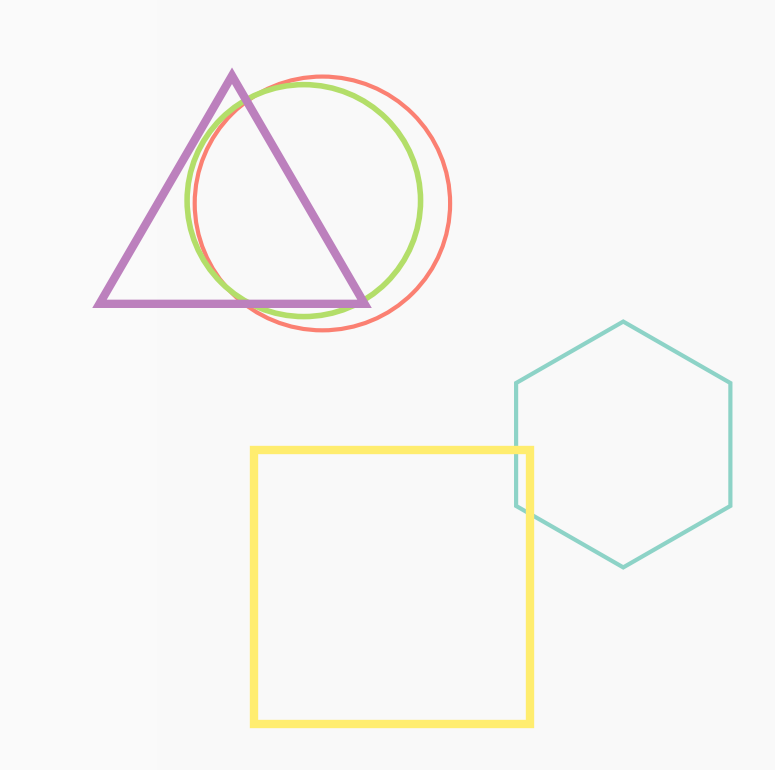[{"shape": "hexagon", "thickness": 1.5, "radius": 0.8, "center": [0.804, 0.423]}, {"shape": "circle", "thickness": 1.5, "radius": 0.82, "center": [0.416, 0.736]}, {"shape": "circle", "thickness": 2, "radius": 0.75, "center": [0.392, 0.739]}, {"shape": "triangle", "thickness": 3, "radius": 0.99, "center": [0.299, 0.704]}, {"shape": "square", "thickness": 3, "radius": 0.89, "center": [0.506, 0.238]}]